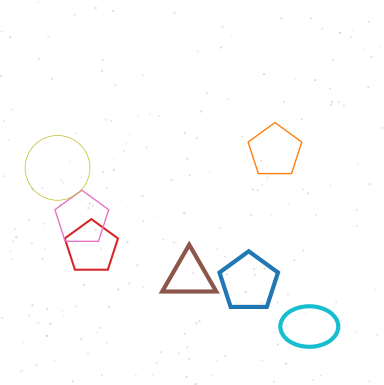[{"shape": "pentagon", "thickness": 3, "radius": 0.4, "center": [0.646, 0.267]}, {"shape": "pentagon", "thickness": 1, "radius": 0.37, "center": [0.714, 0.608]}, {"shape": "pentagon", "thickness": 1.5, "radius": 0.36, "center": [0.237, 0.358]}, {"shape": "triangle", "thickness": 3, "radius": 0.41, "center": [0.492, 0.283]}, {"shape": "pentagon", "thickness": 1, "radius": 0.37, "center": [0.213, 0.433]}, {"shape": "circle", "thickness": 0.5, "radius": 0.42, "center": [0.15, 0.564]}, {"shape": "oval", "thickness": 3, "radius": 0.38, "center": [0.803, 0.152]}]